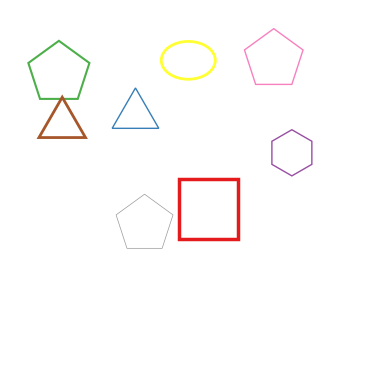[{"shape": "square", "thickness": 2.5, "radius": 0.39, "center": [0.541, 0.457]}, {"shape": "triangle", "thickness": 1, "radius": 0.35, "center": [0.352, 0.702]}, {"shape": "pentagon", "thickness": 1.5, "radius": 0.42, "center": [0.153, 0.811]}, {"shape": "hexagon", "thickness": 1, "radius": 0.3, "center": [0.758, 0.603]}, {"shape": "oval", "thickness": 2, "radius": 0.35, "center": [0.489, 0.843]}, {"shape": "triangle", "thickness": 2, "radius": 0.35, "center": [0.162, 0.678]}, {"shape": "pentagon", "thickness": 1, "radius": 0.4, "center": [0.711, 0.846]}, {"shape": "pentagon", "thickness": 0.5, "radius": 0.39, "center": [0.375, 0.418]}]